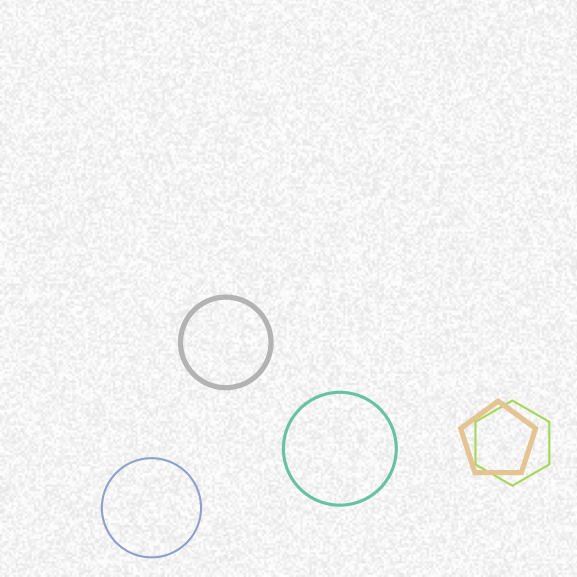[{"shape": "circle", "thickness": 1.5, "radius": 0.49, "center": [0.588, 0.222]}, {"shape": "circle", "thickness": 1, "radius": 0.43, "center": [0.262, 0.12]}, {"shape": "hexagon", "thickness": 1, "radius": 0.37, "center": [0.887, 0.232]}, {"shape": "pentagon", "thickness": 2.5, "radius": 0.34, "center": [0.863, 0.236]}, {"shape": "circle", "thickness": 2.5, "radius": 0.39, "center": [0.391, 0.406]}]